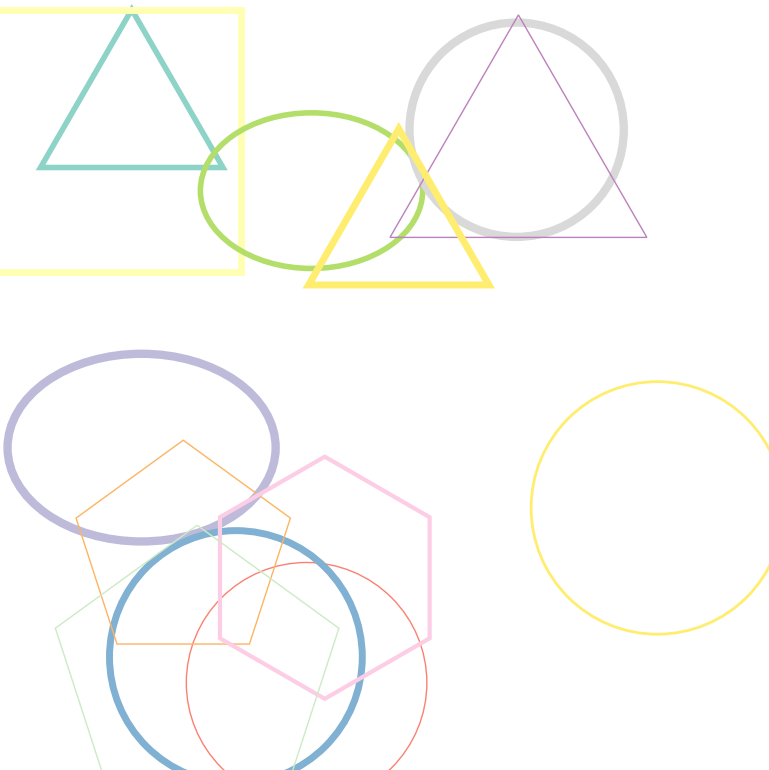[{"shape": "triangle", "thickness": 2, "radius": 0.68, "center": [0.171, 0.851]}, {"shape": "square", "thickness": 2.5, "radius": 0.85, "center": [0.143, 0.817]}, {"shape": "oval", "thickness": 3, "radius": 0.87, "center": [0.184, 0.419]}, {"shape": "circle", "thickness": 0.5, "radius": 0.78, "center": [0.398, 0.113]}, {"shape": "circle", "thickness": 2.5, "radius": 0.82, "center": [0.306, 0.147]}, {"shape": "pentagon", "thickness": 0.5, "radius": 0.73, "center": [0.238, 0.282]}, {"shape": "oval", "thickness": 2, "radius": 0.72, "center": [0.405, 0.752]}, {"shape": "hexagon", "thickness": 1.5, "radius": 0.79, "center": [0.422, 0.25]}, {"shape": "circle", "thickness": 3, "radius": 0.7, "center": [0.671, 0.832]}, {"shape": "triangle", "thickness": 0.5, "radius": 0.96, "center": [0.673, 0.788]}, {"shape": "pentagon", "thickness": 0.5, "radius": 0.97, "center": [0.256, 0.124]}, {"shape": "triangle", "thickness": 2.5, "radius": 0.68, "center": [0.518, 0.697]}, {"shape": "circle", "thickness": 1, "radius": 0.82, "center": [0.854, 0.34]}]